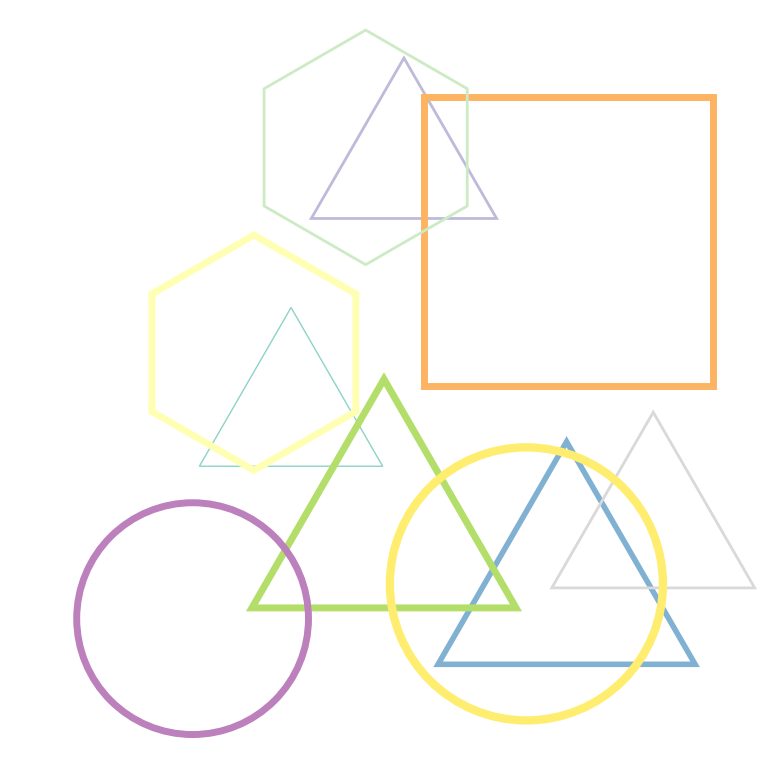[{"shape": "triangle", "thickness": 0.5, "radius": 0.69, "center": [0.378, 0.463]}, {"shape": "hexagon", "thickness": 2.5, "radius": 0.76, "center": [0.33, 0.542]}, {"shape": "triangle", "thickness": 1, "radius": 0.69, "center": [0.525, 0.786]}, {"shape": "triangle", "thickness": 2, "radius": 0.96, "center": [0.736, 0.234]}, {"shape": "square", "thickness": 2.5, "radius": 0.94, "center": [0.739, 0.687]}, {"shape": "triangle", "thickness": 2.5, "radius": 0.99, "center": [0.499, 0.31]}, {"shape": "triangle", "thickness": 1, "radius": 0.76, "center": [0.848, 0.313]}, {"shape": "circle", "thickness": 2.5, "radius": 0.75, "center": [0.25, 0.197]}, {"shape": "hexagon", "thickness": 1, "radius": 0.76, "center": [0.475, 0.809]}, {"shape": "circle", "thickness": 3, "radius": 0.89, "center": [0.684, 0.242]}]